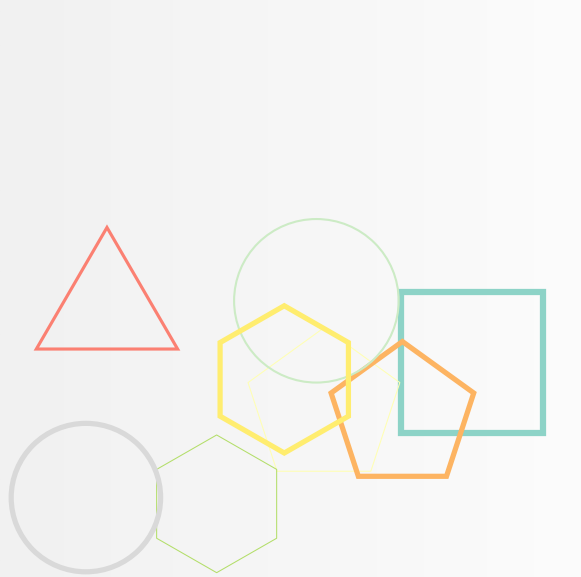[{"shape": "square", "thickness": 3, "radius": 0.61, "center": [0.812, 0.371]}, {"shape": "pentagon", "thickness": 0.5, "radius": 0.69, "center": [0.557, 0.294]}, {"shape": "triangle", "thickness": 1.5, "radius": 0.7, "center": [0.184, 0.465]}, {"shape": "pentagon", "thickness": 2.5, "radius": 0.65, "center": [0.692, 0.279]}, {"shape": "hexagon", "thickness": 0.5, "radius": 0.6, "center": [0.373, 0.127]}, {"shape": "circle", "thickness": 2.5, "radius": 0.64, "center": [0.148, 0.138]}, {"shape": "circle", "thickness": 1, "radius": 0.71, "center": [0.544, 0.478]}, {"shape": "hexagon", "thickness": 2.5, "radius": 0.64, "center": [0.489, 0.342]}]